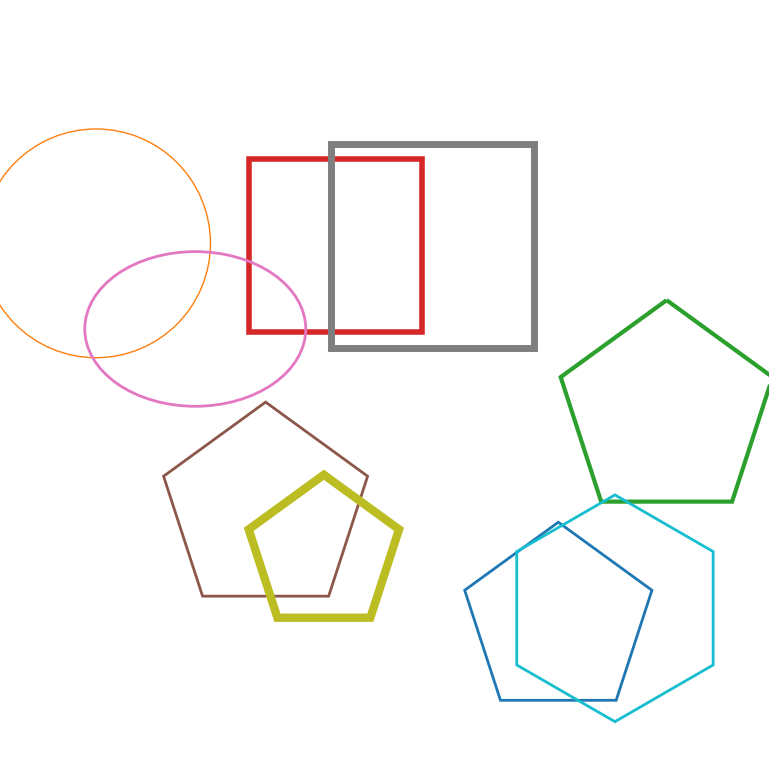[{"shape": "pentagon", "thickness": 1, "radius": 0.64, "center": [0.725, 0.194]}, {"shape": "circle", "thickness": 0.5, "radius": 0.74, "center": [0.125, 0.684]}, {"shape": "pentagon", "thickness": 1.5, "radius": 0.72, "center": [0.866, 0.466]}, {"shape": "square", "thickness": 2, "radius": 0.56, "center": [0.436, 0.681]}, {"shape": "pentagon", "thickness": 1, "radius": 0.7, "center": [0.345, 0.338]}, {"shape": "oval", "thickness": 1, "radius": 0.72, "center": [0.254, 0.573]}, {"shape": "square", "thickness": 2.5, "radius": 0.66, "center": [0.562, 0.681]}, {"shape": "pentagon", "thickness": 3, "radius": 0.51, "center": [0.421, 0.281]}, {"shape": "hexagon", "thickness": 1, "radius": 0.74, "center": [0.799, 0.21]}]